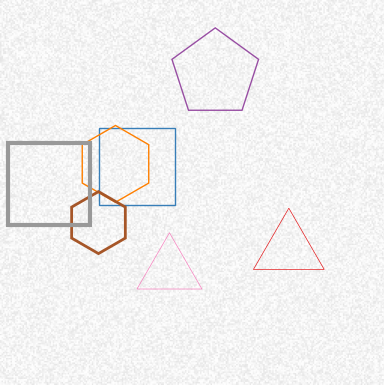[{"shape": "triangle", "thickness": 0.5, "radius": 0.53, "center": [0.75, 0.353]}, {"shape": "square", "thickness": 1, "radius": 0.5, "center": [0.356, 0.568]}, {"shape": "pentagon", "thickness": 1, "radius": 0.59, "center": [0.559, 0.809]}, {"shape": "hexagon", "thickness": 1, "radius": 0.5, "center": [0.3, 0.574]}, {"shape": "hexagon", "thickness": 2, "radius": 0.4, "center": [0.256, 0.422]}, {"shape": "triangle", "thickness": 0.5, "radius": 0.49, "center": [0.44, 0.298]}, {"shape": "square", "thickness": 3, "radius": 0.53, "center": [0.127, 0.523]}]